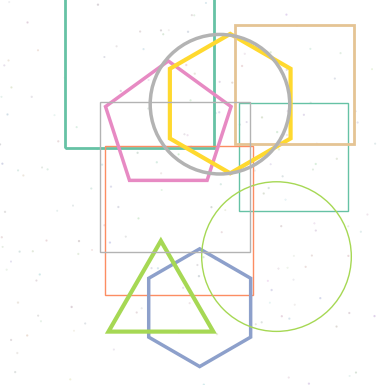[{"shape": "square", "thickness": 1, "radius": 0.7, "center": [0.762, 0.592]}, {"shape": "square", "thickness": 2, "radius": 0.97, "center": [0.362, 0.81]}, {"shape": "square", "thickness": 1, "radius": 0.97, "center": [0.465, 0.428]}, {"shape": "hexagon", "thickness": 2.5, "radius": 0.76, "center": [0.519, 0.201]}, {"shape": "pentagon", "thickness": 2.5, "radius": 0.86, "center": [0.437, 0.67]}, {"shape": "triangle", "thickness": 3, "radius": 0.79, "center": [0.418, 0.217]}, {"shape": "circle", "thickness": 1, "radius": 0.97, "center": [0.718, 0.334]}, {"shape": "hexagon", "thickness": 3, "radius": 0.91, "center": [0.598, 0.731]}, {"shape": "square", "thickness": 2, "radius": 0.77, "center": [0.766, 0.78]}, {"shape": "circle", "thickness": 2.5, "radius": 0.91, "center": [0.571, 0.729]}, {"shape": "square", "thickness": 1, "radius": 0.97, "center": [0.453, 0.54]}]